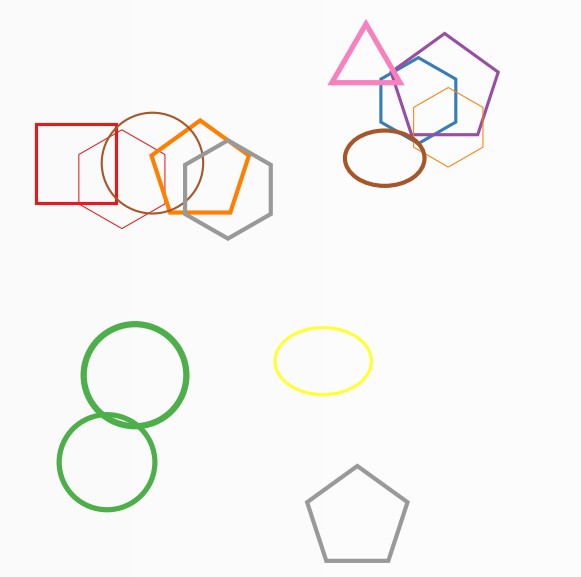[{"shape": "square", "thickness": 1.5, "radius": 0.34, "center": [0.131, 0.716]}, {"shape": "hexagon", "thickness": 0.5, "radius": 0.43, "center": [0.21, 0.689]}, {"shape": "hexagon", "thickness": 1.5, "radius": 0.37, "center": [0.72, 0.825]}, {"shape": "circle", "thickness": 2.5, "radius": 0.41, "center": [0.184, 0.199]}, {"shape": "circle", "thickness": 3, "radius": 0.44, "center": [0.232, 0.349]}, {"shape": "pentagon", "thickness": 1.5, "radius": 0.48, "center": [0.765, 0.844]}, {"shape": "hexagon", "thickness": 0.5, "radius": 0.34, "center": [0.771, 0.779]}, {"shape": "pentagon", "thickness": 2, "radius": 0.44, "center": [0.344, 0.702]}, {"shape": "oval", "thickness": 1.5, "radius": 0.41, "center": [0.556, 0.374]}, {"shape": "circle", "thickness": 1, "radius": 0.44, "center": [0.262, 0.717]}, {"shape": "oval", "thickness": 2, "radius": 0.34, "center": [0.662, 0.725]}, {"shape": "triangle", "thickness": 2.5, "radius": 0.34, "center": [0.63, 0.89]}, {"shape": "hexagon", "thickness": 2, "radius": 0.43, "center": [0.392, 0.671]}, {"shape": "pentagon", "thickness": 2, "radius": 0.45, "center": [0.615, 0.101]}]